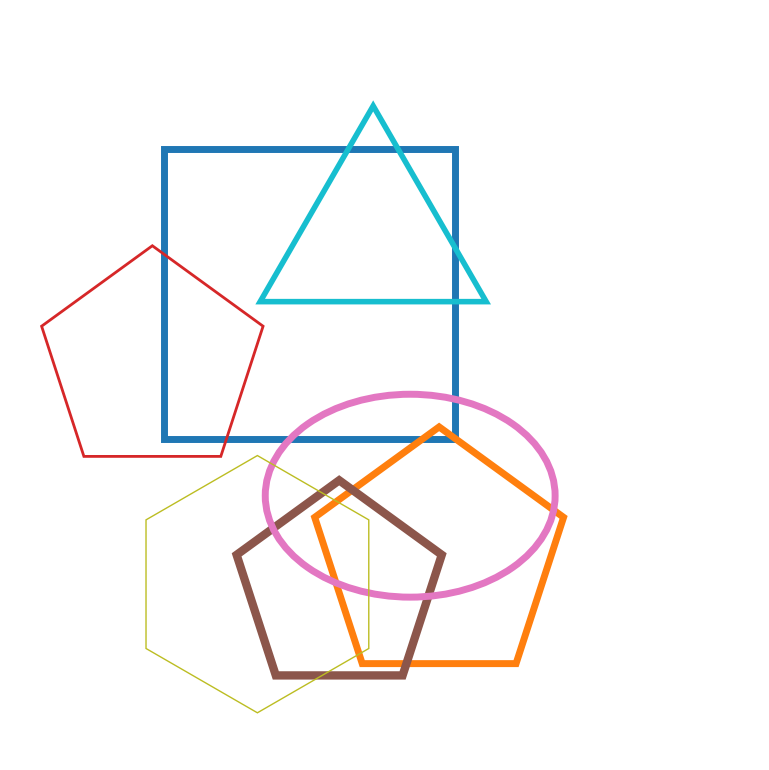[{"shape": "square", "thickness": 2.5, "radius": 0.94, "center": [0.402, 0.619]}, {"shape": "pentagon", "thickness": 2.5, "radius": 0.85, "center": [0.57, 0.276]}, {"shape": "pentagon", "thickness": 1, "radius": 0.76, "center": [0.198, 0.53]}, {"shape": "pentagon", "thickness": 3, "radius": 0.7, "center": [0.441, 0.236]}, {"shape": "oval", "thickness": 2.5, "radius": 0.94, "center": [0.533, 0.356]}, {"shape": "hexagon", "thickness": 0.5, "radius": 0.84, "center": [0.334, 0.241]}, {"shape": "triangle", "thickness": 2, "radius": 0.85, "center": [0.485, 0.693]}]